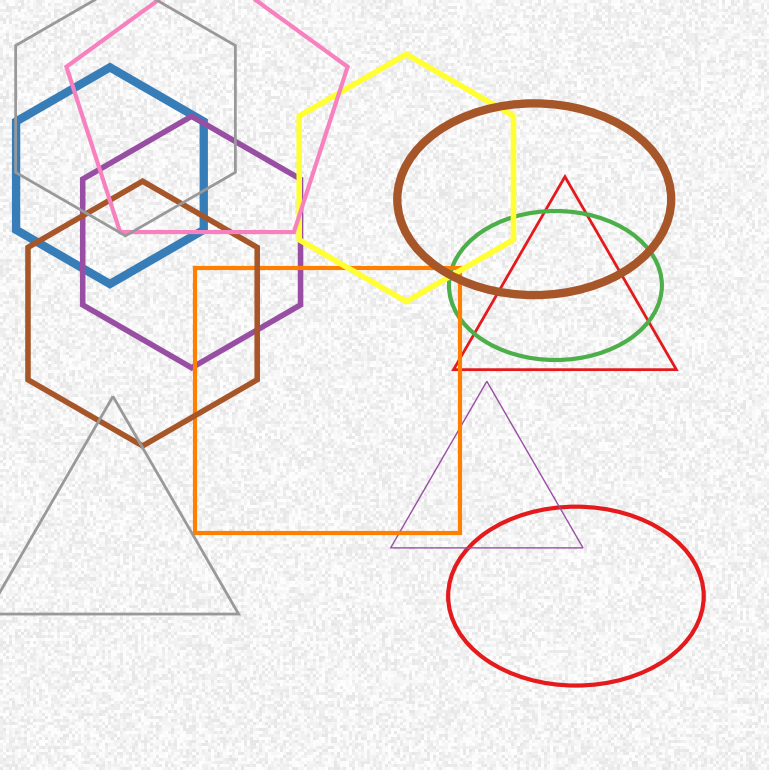[{"shape": "oval", "thickness": 1.5, "radius": 0.83, "center": [0.748, 0.226]}, {"shape": "triangle", "thickness": 1, "radius": 0.84, "center": [0.734, 0.603]}, {"shape": "hexagon", "thickness": 3, "radius": 0.7, "center": [0.143, 0.772]}, {"shape": "oval", "thickness": 1.5, "radius": 0.69, "center": [0.721, 0.629]}, {"shape": "triangle", "thickness": 0.5, "radius": 0.72, "center": [0.632, 0.361]}, {"shape": "hexagon", "thickness": 2, "radius": 0.82, "center": [0.249, 0.686]}, {"shape": "square", "thickness": 1.5, "radius": 0.86, "center": [0.425, 0.48]}, {"shape": "hexagon", "thickness": 2, "radius": 0.8, "center": [0.528, 0.769]}, {"shape": "hexagon", "thickness": 2, "radius": 0.86, "center": [0.185, 0.593]}, {"shape": "oval", "thickness": 3, "radius": 0.89, "center": [0.694, 0.741]}, {"shape": "pentagon", "thickness": 1.5, "radius": 0.96, "center": [0.269, 0.854]}, {"shape": "triangle", "thickness": 1, "radius": 0.94, "center": [0.147, 0.297]}, {"shape": "hexagon", "thickness": 1, "radius": 0.82, "center": [0.163, 0.858]}]